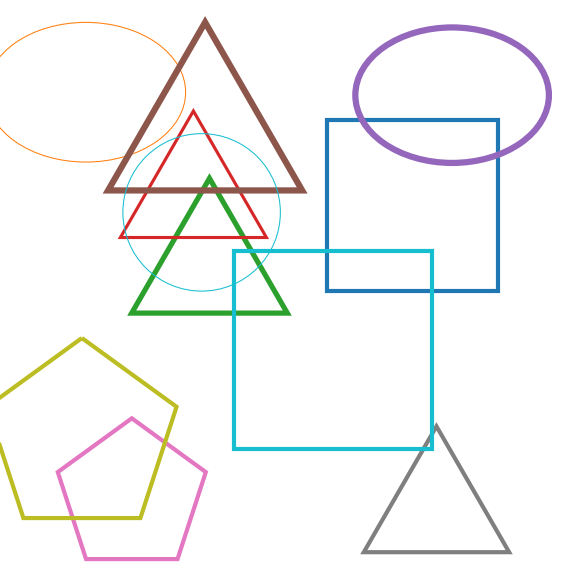[{"shape": "square", "thickness": 2, "radius": 0.74, "center": [0.714, 0.643]}, {"shape": "oval", "thickness": 0.5, "radius": 0.86, "center": [0.149, 0.839]}, {"shape": "triangle", "thickness": 2.5, "radius": 0.78, "center": [0.363, 0.535]}, {"shape": "triangle", "thickness": 1.5, "radius": 0.73, "center": [0.335, 0.661]}, {"shape": "oval", "thickness": 3, "radius": 0.84, "center": [0.783, 0.834]}, {"shape": "triangle", "thickness": 3, "radius": 0.97, "center": [0.355, 0.766]}, {"shape": "pentagon", "thickness": 2, "radius": 0.67, "center": [0.228, 0.14]}, {"shape": "triangle", "thickness": 2, "radius": 0.73, "center": [0.756, 0.116]}, {"shape": "pentagon", "thickness": 2, "radius": 0.86, "center": [0.142, 0.241]}, {"shape": "square", "thickness": 2, "radius": 0.86, "center": [0.577, 0.393]}, {"shape": "circle", "thickness": 0.5, "radius": 0.68, "center": [0.349, 0.631]}]